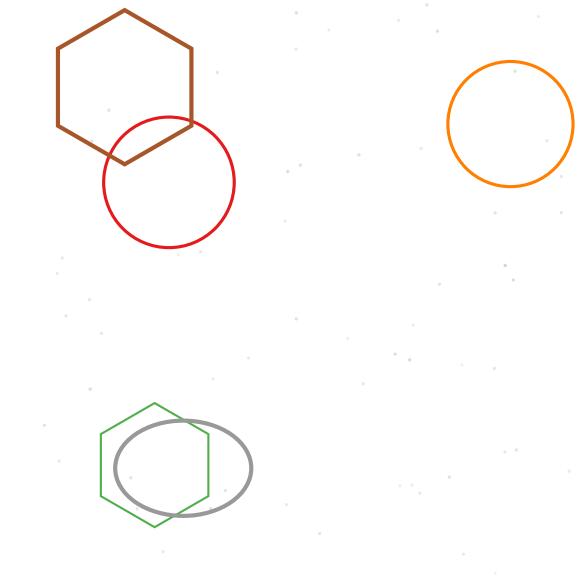[{"shape": "circle", "thickness": 1.5, "radius": 0.57, "center": [0.293, 0.683]}, {"shape": "hexagon", "thickness": 1, "radius": 0.54, "center": [0.268, 0.194]}, {"shape": "circle", "thickness": 1.5, "radius": 0.54, "center": [0.884, 0.784]}, {"shape": "hexagon", "thickness": 2, "radius": 0.67, "center": [0.216, 0.848]}, {"shape": "oval", "thickness": 2, "radius": 0.59, "center": [0.317, 0.188]}]